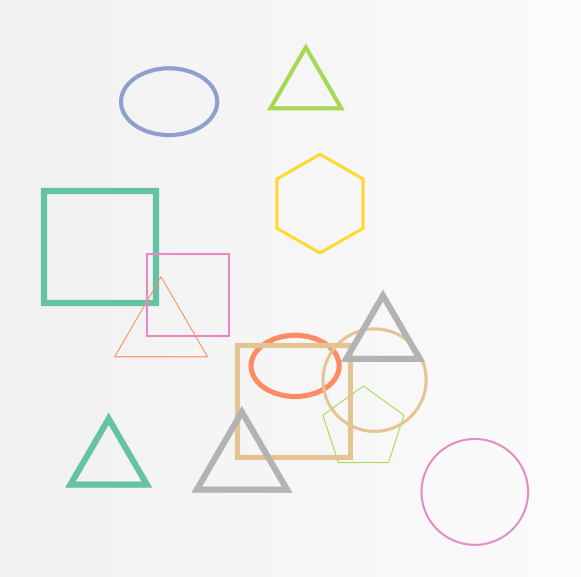[{"shape": "triangle", "thickness": 3, "radius": 0.38, "center": [0.187, 0.198]}, {"shape": "square", "thickness": 3, "radius": 0.48, "center": [0.172, 0.572]}, {"shape": "triangle", "thickness": 0.5, "radius": 0.46, "center": [0.277, 0.427]}, {"shape": "oval", "thickness": 2.5, "radius": 0.38, "center": [0.508, 0.366]}, {"shape": "oval", "thickness": 2, "radius": 0.41, "center": [0.291, 0.823]}, {"shape": "circle", "thickness": 1, "radius": 0.46, "center": [0.817, 0.147]}, {"shape": "square", "thickness": 1, "radius": 0.35, "center": [0.323, 0.489]}, {"shape": "pentagon", "thickness": 0.5, "radius": 0.37, "center": [0.625, 0.257]}, {"shape": "triangle", "thickness": 2, "radius": 0.35, "center": [0.526, 0.847]}, {"shape": "hexagon", "thickness": 1.5, "radius": 0.43, "center": [0.551, 0.647]}, {"shape": "circle", "thickness": 1.5, "radius": 0.44, "center": [0.644, 0.341]}, {"shape": "square", "thickness": 2.5, "radius": 0.49, "center": [0.505, 0.304]}, {"shape": "triangle", "thickness": 3, "radius": 0.45, "center": [0.416, 0.196]}, {"shape": "triangle", "thickness": 3, "radius": 0.37, "center": [0.659, 0.414]}]